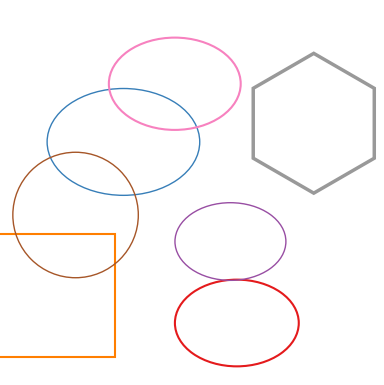[{"shape": "oval", "thickness": 1.5, "radius": 0.8, "center": [0.615, 0.161]}, {"shape": "oval", "thickness": 1, "radius": 0.99, "center": [0.321, 0.631]}, {"shape": "oval", "thickness": 1, "radius": 0.72, "center": [0.599, 0.373]}, {"shape": "square", "thickness": 1.5, "radius": 0.8, "center": [0.139, 0.232]}, {"shape": "circle", "thickness": 1, "radius": 0.81, "center": [0.196, 0.442]}, {"shape": "oval", "thickness": 1.5, "radius": 0.86, "center": [0.454, 0.782]}, {"shape": "hexagon", "thickness": 2.5, "radius": 0.91, "center": [0.815, 0.68]}]